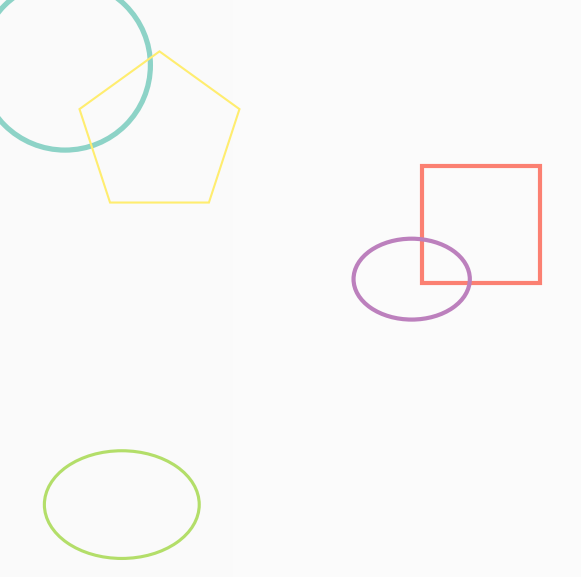[{"shape": "circle", "thickness": 2.5, "radius": 0.73, "center": [0.112, 0.886]}, {"shape": "square", "thickness": 2, "radius": 0.51, "center": [0.827, 0.611]}, {"shape": "oval", "thickness": 1.5, "radius": 0.67, "center": [0.21, 0.125]}, {"shape": "oval", "thickness": 2, "radius": 0.5, "center": [0.708, 0.516]}, {"shape": "pentagon", "thickness": 1, "radius": 0.72, "center": [0.274, 0.765]}]